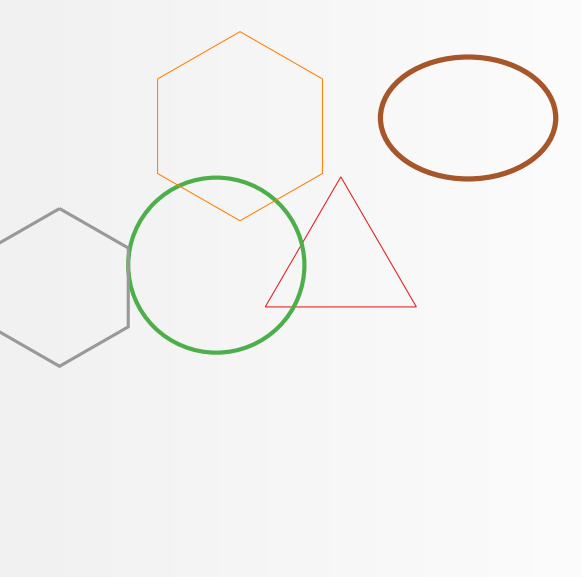[{"shape": "triangle", "thickness": 0.5, "radius": 0.75, "center": [0.586, 0.543]}, {"shape": "circle", "thickness": 2, "radius": 0.76, "center": [0.372, 0.54]}, {"shape": "hexagon", "thickness": 0.5, "radius": 0.82, "center": [0.413, 0.781]}, {"shape": "oval", "thickness": 2.5, "radius": 0.75, "center": [0.805, 0.795]}, {"shape": "hexagon", "thickness": 1.5, "radius": 0.68, "center": [0.102, 0.501]}]